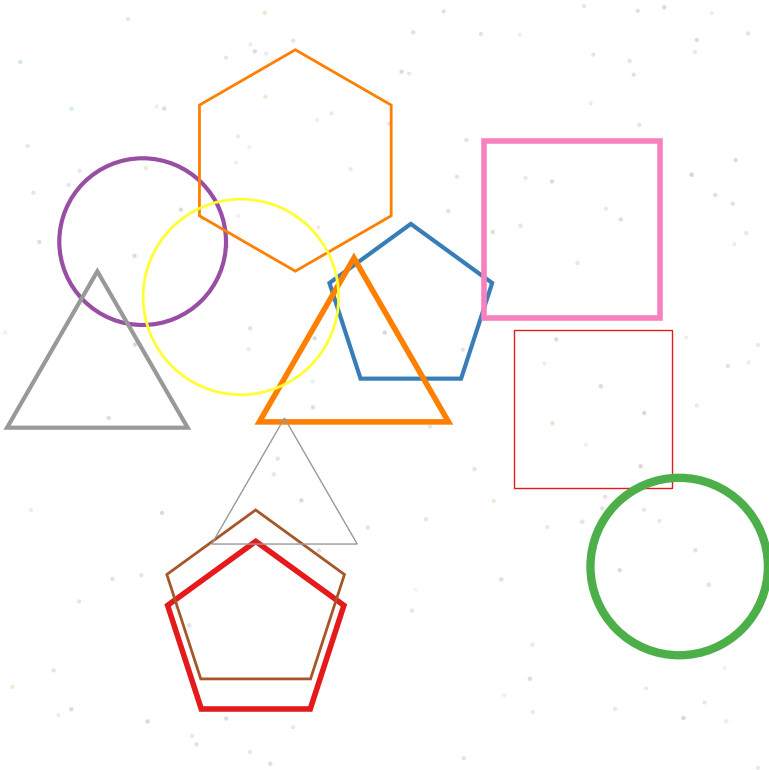[{"shape": "square", "thickness": 0.5, "radius": 0.51, "center": [0.77, 0.469]}, {"shape": "pentagon", "thickness": 2, "radius": 0.6, "center": [0.332, 0.177]}, {"shape": "pentagon", "thickness": 1.5, "radius": 0.56, "center": [0.534, 0.598]}, {"shape": "circle", "thickness": 3, "radius": 0.58, "center": [0.882, 0.264]}, {"shape": "circle", "thickness": 1.5, "radius": 0.54, "center": [0.185, 0.686]}, {"shape": "triangle", "thickness": 2, "radius": 0.71, "center": [0.46, 0.523]}, {"shape": "hexagon", "thickness": 1, "radius": 0.72, "center": [0.384, 0.792]}, {"shape": "circle", "thickness": 1, "radius": 0.63, "center": [0.313, 0.614]}, {"shape": "pentagon", "thickness": 1, "radius": 0.61, "center": [0.332, 0.216]}, {"shape": "square", "thickness": 2, "radius": 0.57, "center": [0.743, 0.702]}, {"shape": "triangle", "thickness": 1.5, "radius": 0.68, "center": [0.126, 0.512]}, {"shape": "triangle", "thickness": 0.5, "radius": 0.55, "center": [0.369, 0.348]}]